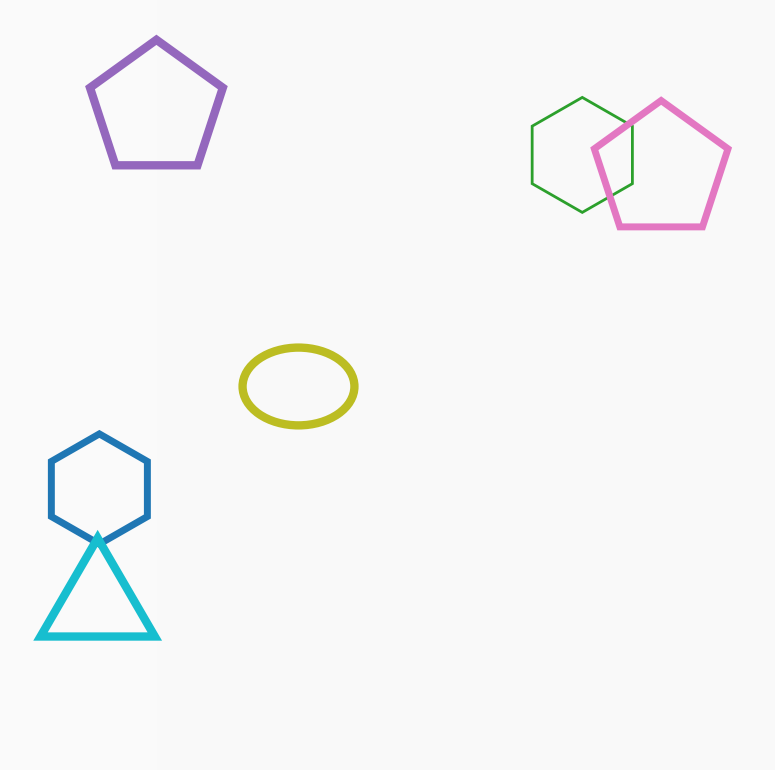[{"shape": "hexagon", "thickness": 2.5, "radius": 0.36, "center": [0.128, 0.365]}, {"shape": "hexagon", "thickness": 1, "radius": 0.37, "center": [0.751, 0.799]}, {"shape": "pentagon", "thickness": 3, "radius": 0.45, "center": [0.202, 0.858]}, {"shape": "pentagon", "thickness": 2.5, "radius": 0.45, "center": [0.853, 0.779]}, {"shape": "oval", "thickness": 3, "radius": 0.36, "center": [0.385, 0.498]}, {"shape": "triangle", "thickness": 3, "radius": 0.43, "center": [0.126, 0.216]}]